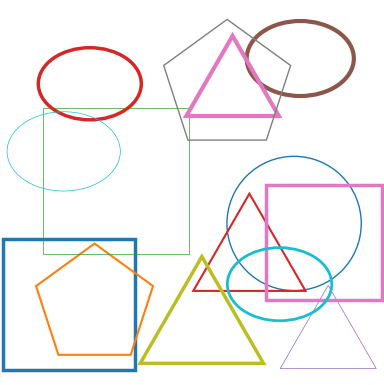[{"shape": "circle", "thickness": 1, "radius": 0.87, "center": [0.764, 0.42]}, {"shape": "square", "thickness": 2.5, "radius": 0.85, "center": [0.179, 0.209]}, {"shape": "pentagon", "thickness": 1.5, "radius": 0.8, "center": [0.246, 0.208]}, {"shape": "square", "thickness": 0.5, "radius": 0.95, "center": [0.3, 0.529]}, {"shape": "oval", "thickness": 2.5, "radius": 0.67, "center": [0.233, 0.782]}, {"shape": "triangle", "thickness": 1.5, "radius": 0.84, "center": [0.648, 0.329]}, {"shape": "triangle", "thickness": 0.5, "radius": 0.72, "center": [0.853, 0.115]}, {"shape": "oval", "thickness": 3, "radius": 0.7, "center": [0.78, 0.848]}, {"shape": "square", "thickness": 2.5, "radius": 0.75, "center": [0.841, 0.371]}, {"shape": "triangle", "thickness": 3, "radius": 0.69, "center": [0.604, 0.768]}, {"shape": "pentagon", "thickness": 1, "radius": 0.87, "center": [0.59, 0.776]}, {"shape": "triangle", "thickness": 2.5, "radius": 0.92, "center": [0.524, 0.149]}, {"shape": "oval", "thickness": 0.5, "radius": 0.74, "center": [0.165, 0.607]}, {"shape": "oval", "thickness": 2, "radius": 0.68, "center": [0.726, 0.262]}]